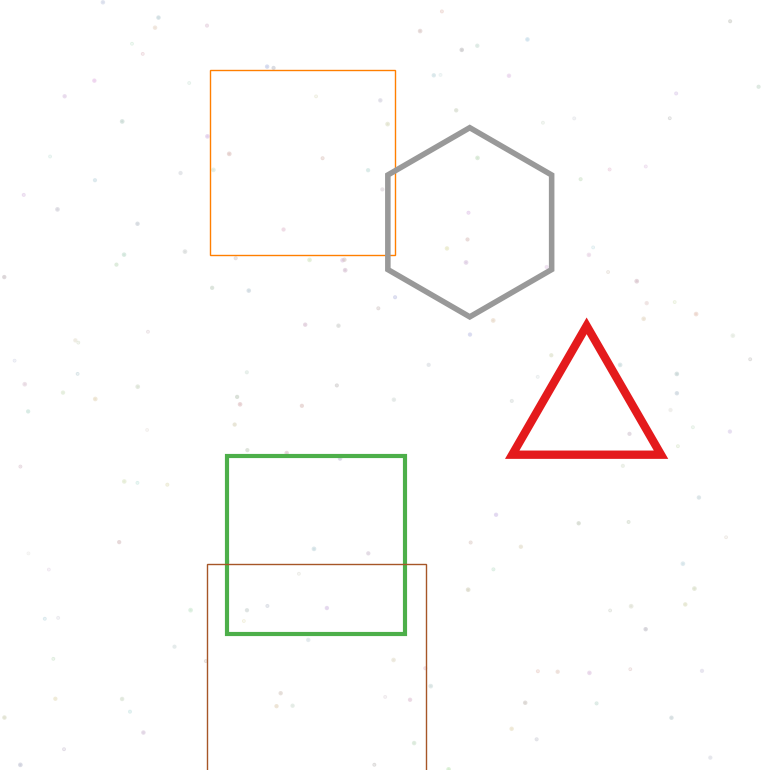[{"shape": "triangle", "thickness": 3, "radius": 0.56, "center": [0.762, 0.465]}, {"shape": "square", "thickness": 1.5, "radius": 0.58, "center": [0.41, 0.292]}, {"shape": "square", "thickness": 0.5, "radius": 0.6, "center": [0.393, 0.788]}, {"shape": "square", "thickness": 0.5, "radius": 0.71, "center": [0.411, 0.126]}, {"shape": "hexagon", "thickness": 2, "radius": 0.61, "center": [0.61, 0.711]}]